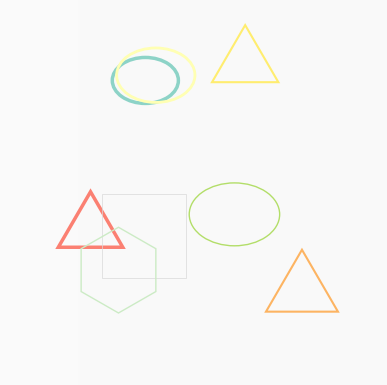[{"shape": "oval", "thickness": 2.5, "radius": 0.43, "center": [0.375, 0.791]}, {"shape": "oval", "thickness": 2, "radius": 0.51, "center": [0.402, 0.805]}, {"shape": "triangle", "thickness": 2.5, "radius": 0.48, "center": [0.234, 0.406]}, {"shape": "triangle", "thickness": 1.5, "radius": 0.54, "center": [0.779, 0.244]}, {"shape": "oval", "thickness": 1, "radius": 0.58, "center": [0.605, 0.443]}, {"shape": "square", "thickness": 0.5, "radius": 0.55, "center": [0.371, 0.387]}, {"shape": "hexagon", "thickness": 1, "radius": 0.56, "center": [0.306, 0.298]}, {"shape": "triangle", "thickness": 1.5, "radius": 0.49, "center": [0.633, 0.836]}]